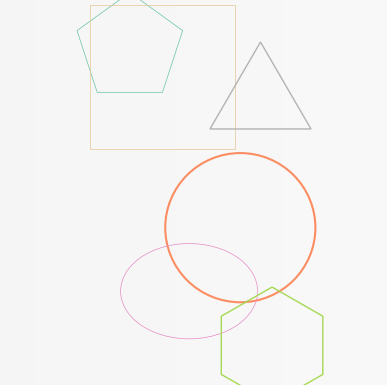[{"shape": "pentagon", "thickness": 0.5, "radius": 0.72, "center": [0.335, 0.876]}, {"shape": "circle", "thickness": 1.5, "radius": 0.97, "center": [0.62, 0.409]}, {"shape": "oval", "thickness": 0.5, "radius": 0.88, "center": [0.488, 0.244]}, {"shape": "hexagon", "thickness": 1, "radius": 0.76, "center": [0.702, 0.103]}, {"shape": "square", "thickness": 0.5, "radius": 0.94, "center": [0.419, 0.8]}, {"shape": "triangle", "thickness": 1, "radius": 0.75, "center": [0.672, 0.74]}]